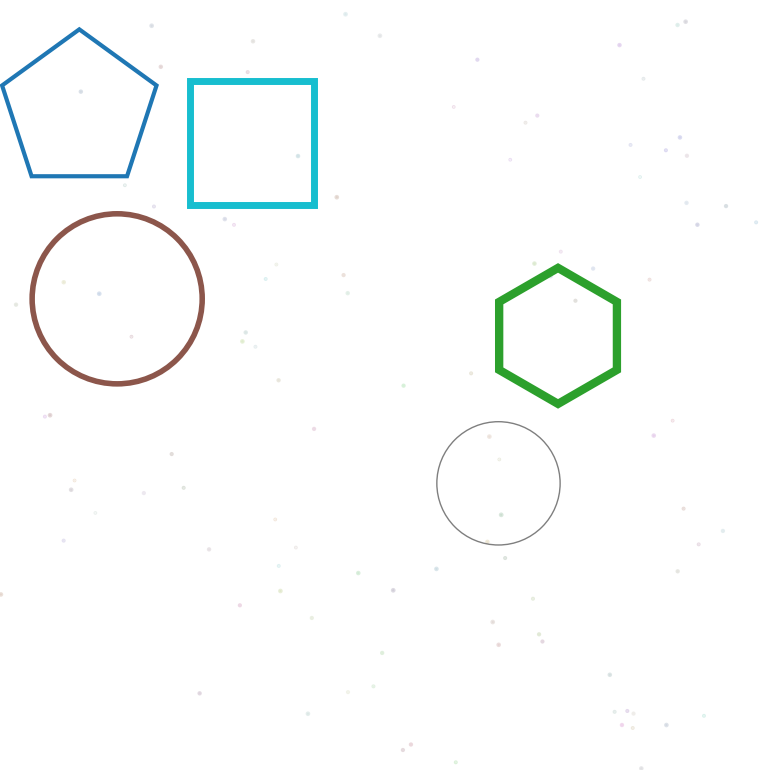[{"shape": "pentagon", "thickness": 1.5, "radius": 0.53, "center": [0.103, 0.856]}, {"shape": "hexagon", "thickness": 3, "radius": 0.44, "center": [0.725, 0.564]}, {"shape": "circle", "thickness": 2, "radius": 0.55, "center": [0.152, 0.612]}, {"shape": "circle", "thickness": 0.5, "radius": 0.4, "center": [0.647, 0.372]}, {"shape": "square", "thickness": 2.5, "radius": 0.4, "center": [0.327, 0.814]}]